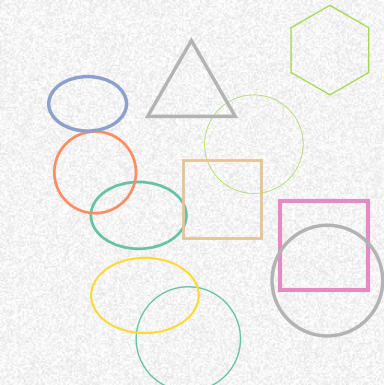[{"shape": "oval", "thickness": 2, "radius": 0.62, "center": [0.36, 0.441]}, {"shape": "circle", "thickness": 1, "radius": 0.68, "center": [0.489, 0.12]}, {"shape": "circle", "thickness": 2, "radius": 0.53, "center": [0.247, 0.552]}, {"shape": "oval", "thickness": 2.5, "radius": 0.51, "center": [0.228, 0.73]}, {"shape": "square", "thickness": 3, "radius": 0.58, "center": [0.842, 0.363]}, {"shape": "hexagon", "thickness": 1, "radius": 0.58, "center": [0.857, 0.87]}, {"shape": "circle", "thickness": 0.5, "radius": 0.64, "center": [0.659, 0.625]}, {"shape": "oval", "thickness": 1.5, "radius": 0.7, "center": [0.376, 0.233]}, {"shape": "square", "thickness": 2, "radius": 0.51, "center": [0.576, 0.482]}, {"shape": "triangle", "thickness": 2.5, "radius": 0.66, "center": [0.497, 0.763]}, {"shape": "circle", "thickness": 2.5, "radius": 0.72, "center": [0.85, 0.271]}]